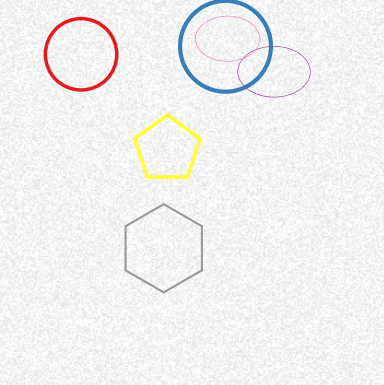[{"shape": "circle", "thickness": 2.5, "radius": 0.46, "center": [0.211, 0.859]}, {"shape": "circle", "thickness": 3, "radius": 0.59, "center": [0.586, 0.88]}, {"shape": "oval", "thickness": 0.5, "radius": 0.47, "center": [0.712, 0.814]}, {"shape": "pentagon", "thickness": 2.5, "radius": 0.45, "center": [0.435, 0.612]}, {"shape": "oval", "thickness": 0.5, "radius": 0.42, "center": [0.591, 0.899]}, {"shape": "hexagon", "thickness": 1.5, "radius": 0.57, "center": [0.425, 0.355]}]